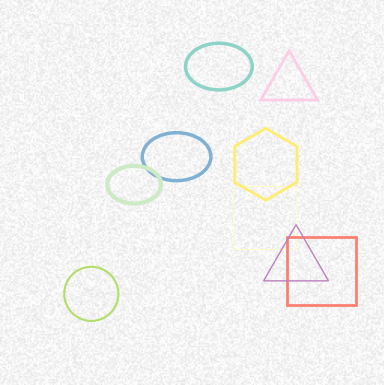[{"shape": "oval", "thickness": 2.5, "radius": 0.43, "center": [0.568, 0.827]}, {"shape": "square", "thickness": 0.5, "radius": 0.41, "center": [0.687, 0.436]}, {"shape": "square", "thickness": 2, "radius": 0.45, "center": [0.835, 0.297]}, {"shape": "oval", "thickness": 2.5, "radius": 0.45, "center": [0.459, 0.593]}, {"shape": "circle", "thickness": 1.5, "radius": 0.35, "center": [0.237, 0.237]}, {"shape": "triangle", "thickness": 2, "radius": 0.43, "center": [0.751, 0.783]}, {"shape": "triangle", "thickness": 1, "radius": 0.49, "center": [0.769, 0.319]}, {"shape": "oval", "thickness": 3, "radius": 0.35, "center": [0.349, 0.52]}, {"shape": "hexagon", "thickness": 2, "radius": 0.47, "center": [0.69, 0.573]}]